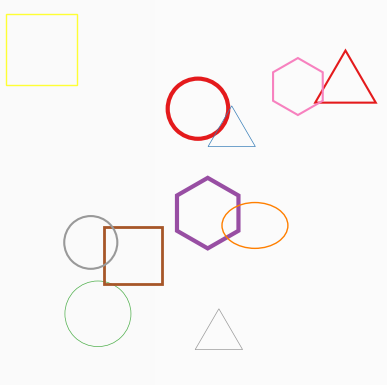[{"shape": "circle", "thickness": 3, "radius": 0.39, "center": [0.511, 0.718]}, {"shape": "triangle", "thickness": 1.5, "radius": 0.45, "center": [0.892, 0.779]}, {"shape": "triangle", "thickness": 0.5, "radius": 0.35, "center": [0.598, 0.655]}, {"shape": "circle", "thickness": 0.5, "radius": 0.43, "center": [0.253, 0.185]}, {"shape": "hexagon", "thickness": 3, "radius": 0.46, "center": [0.536, 0.446]}, {"shape": "oval", "thickness": 1, "radius": 0.43, "center": [0.658, 0.414]}, {"shape": "square", "thickness": 1, "radius": 0.46, "center": [0.107, 0.872]}, {"shape": "square", "thickness": 2, "radius": 0.37, "center": [0.343, 0.336]}, {"shape": "hexagon", "thickness": 1.5, "radius": 0.37, "center": [0.769, 0.775]}, {"shape": "triangle", "thickness": 0.5, "radius": 0.35, "center": [0.565, 0.127]}, {"shape": "circle", "thickness": 1.5, "radius": 0.34, "center": [0.234, 0.37]}]